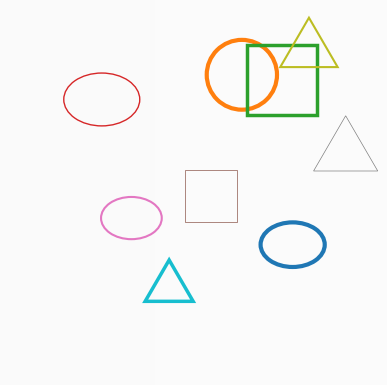[{"shape": "oval", "thickness": 3, "radius": 0.41, "center": [0.755, 0.364]}, {"shape": "circle", "thickness": 3, "radius": 0.45, "center": [0.624, 0.806]}, {"shape": "square", "thickness": 2.5, "radius": 0.45, "center": [0.728, 0.793]}, {"shape": "oval", "thickness": 1, "radius": 0.49, "center": [0.263, 0.742]}, {"shape": "square", "thickness": 0.5, "radius": 0.34, "center": [0.544, 0.49]}, {"shape": "oval", "thickness": 1.5, "radius": 0.39, "center": [0.339, 0.434]}, {"shape": "triangle", "thickness": 0.5, "radius": 0.48, "center": [0.892, 0.604]}, {"shape": "triangle", "thickness": 1.5, "radius": 0.43, "center": [0.797, 0.868]}, {"shape": "triangle", "thickness": 2.5, "radius": 0.36, "center": [0.437, 0.253]}]